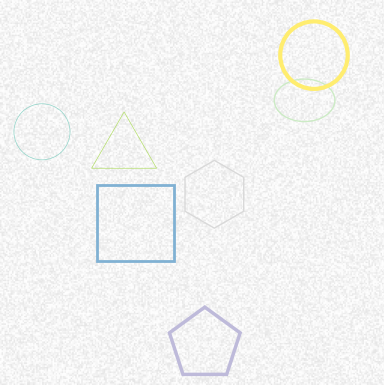[{"shape": "circle", "thickness": 0.5, "radius": 0.36, "center": [0.109, 0.658]}, {"shape": "pentagon", "thickness": 2.5, "radius": 0.48, "center": [0.532, 0.106]}, {"shape": "square", "thickness": 2, "radius": 0.5, "center": [0.352, 0.421]}, {"shape": "triangle", "thickness": 0.5, "radius": 0.49, "center": [0.322, 0.612]}, {"shape": "hexagon", "thickness": 1, "radius": 0.44, "center": [0.557, 0.495]}, {"shape": "oval", "thickness": 1, "radius": 0.39, "center": [0.791, 0.739]}, {"shape": "circle", "thickness": 3, "radius": 0.44, "center": [0.816, 0.857]}]